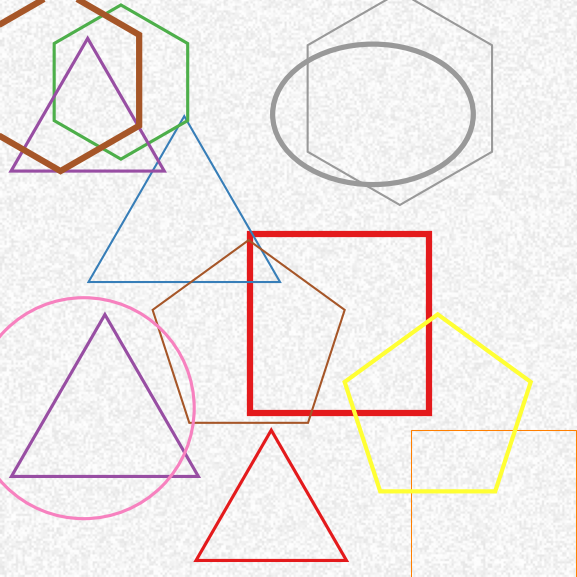[{"shape": "triangle", "thickness": 1.5, "radius": 0.75, "center": [0.47, 0.104]}, {"shape": "square", "thickness": 3, "radius": 0.77, "center": [0.588, 0.438]}, {"shape": "triangle", "thickness": 1, "radius": 0.96, "center": [0.319, 0.607]}, {"shape": "hexagon", "thickness": 1.5, "radius": 0.67, "center": [0.209, 0.857]}, {"shape": "triangle", "thickness": 1.5, "radius": 0.77, "center": [0.152, 0.779]}, {"shape": "triangle", "thickness": 1.5, "radius": 0.93, "center": [0.182, 0.268]}, {"shape": "square", "thickness": 0.5, "radius": 0.71, "center": [0.855, 0.112]}, {"shape": "pentagon", "thickness": 2, "radius": 0.85, "center": [0.758, 0.285]}, {"shape": "pentagon", "thickness": 1, "radius": 0.87, "center": [0.431, 0.408]}, {"shape": "hexagon", "thickness": 3, "radius": 0.79, "center": [0.105, 0.86]}, {"shape": "circle", "thickness": 1.5, "radius": 0.96, "center": [0.145, 0.292]}, {"shape": "oval", "thickness": 2.5, "radius": 0.87, "center": [0.646, 0.801]}, {"shape": "hexagon", "thickness": 1, "radius": 0.92, "center": [0.692, 0.829]}]